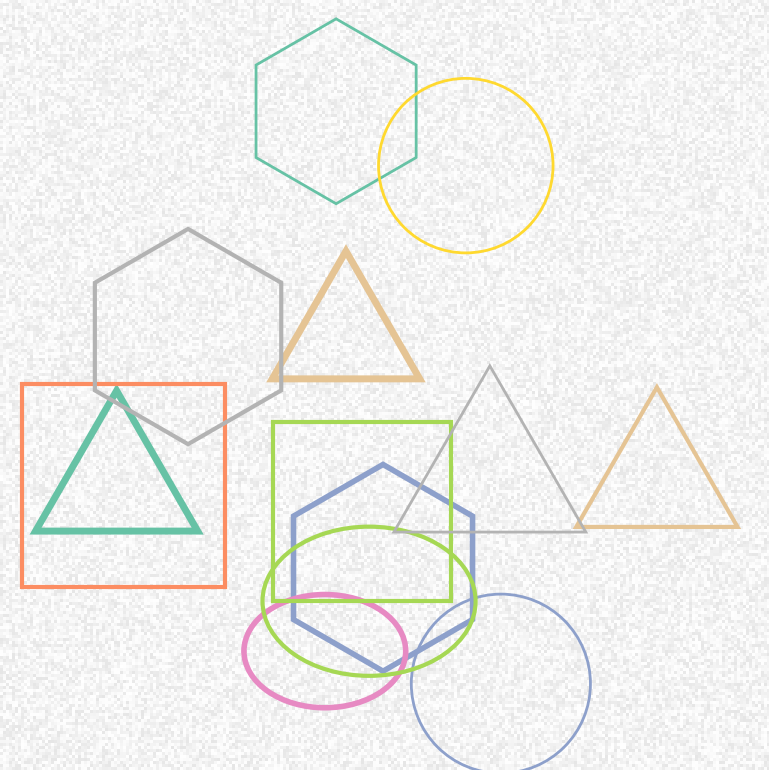[{"shape": "hexagon", "thickness": 1, "radius": 0.6, "center": [0.437, 0.855]}, {"shape": "triangle", "thickness": 2.5, "radius": 0.61, "center": [0.151, 0.371]}, {"shape": "square", "thickness": 1.5, "radius": 0.66, "center": [0.161, 0.369]}, {"shape": "circle", "thickness": 1, "radius": 0.58, "center": [0.65, 0.112]}, {"shape": "hexagon", "thickness": 2, "radius": 0.67, "center": [0.497, 0.263]}, {"shape": "oval", "thickness": 2, "radius": 0.53, "center": [0.422, 0.154]}, {"shape": "square", "thickness": 1.5, "radius": 0.58, "center": [0.47, 0.336]}, {"shape": "oval", "thickness": 1.5, "radius": 0.69, "center": [0.479, 0.219]}, {"shape": "circle", "thickness": 1, "radius": 0.57, "center": [0.605, 0.785]}, {"shape": "triangle", "thickness": 1.5, "radius": 0.6, "center": [0.853, 0.376]}, {"shape": "triangle", "thickness": 2.5, "radius": 0.55, "center": [0.449, 0.563]}, {"shape": "triangle", "thickness": 1, "radius": 0.72, "center": [0.636, 0.381]}, {"shape": "hexagon", "thickness": 1.5, "radius": 0.7, "center": [0.244, 0.563]}]